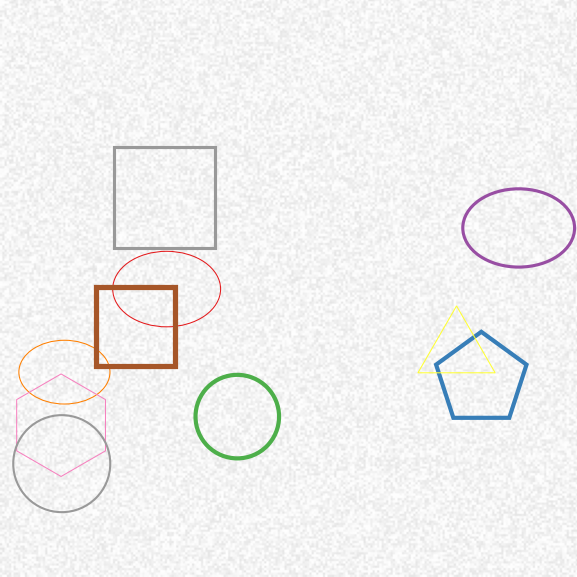[{"shape": "oval", "thickness": 0.5, "radius": 0.47, "center": [0.289, 0.499]}, {"shape": "pentagon", "thickness": 2, "radius": 0.41, "center": [0.833, 0.342]}, {"shape": "circle", "thickness": 2, "radius": 0.36, "center": [0.411, 0.278]}, {"shape": "oval", "thickness": 1.5, "radius": 0.48, "center": [0.898, 0.604]}, {"shape": "oval", "thickness": 0.5, "radius": 0.39, "center": [0.112, 0.355]}, {"shape": "triangle", "thickness": 0.5, "radius": 0.39, "center": [0.791, 0.392]}, {"shape": "square", "thickness": 2.5, "radius": 0.34, "center": [0.234, 0.434]}, {"shape": "hexagon", "thickness": 0.5, "radius": 0.44, "center": [0.106, 0.263]}, {"shape": "circle", "thickness": 1, "radius": 0.42, "center": [0.107, 0.196]}, {"shape": "square", "thickness": 1.5, "radius": 0.44, "center": [0.285, 0.657]}]